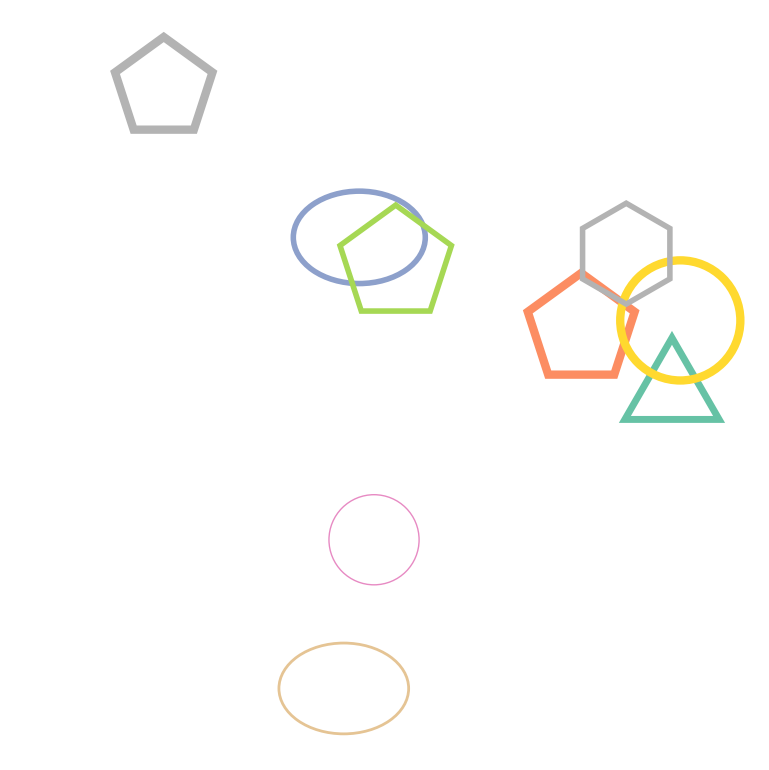[{"shape": "triangle", "thickness": 2.5, "radius": 0.35, "center": [0.873, 0.491]}, {"shape": "pentagon", "thickness": 3, "radius": 0.36, "center": [0.755, 0.573]}, {"shape": "oval", "thickness": 2, "radius": 0.43, "center": [0.467, 0.692]}, {"shape": "circle", "thickness": 0.5, "radius": 0.29, "center": [0.486, 0.299]}, {"shape": "pentagon", "thickness": 2, "radius": 0.38, "center": [0.514, 0.658]}, {"shape": "circle", "thickness": 3, "radius": 0.39, "center": [0.883, 0.584]}, {"shape": "oval", "thickness": 1, "radius": 0.42, "center": [0.446, 0.106]}, {"shape": "pentagon", "thickness": 3, "radius": 0.33, "center": [0.213, 0.885]}, {"shape": "hexagon", "thickness": 2, "radius": 0.33, "center": [0.813, 0.671]}]